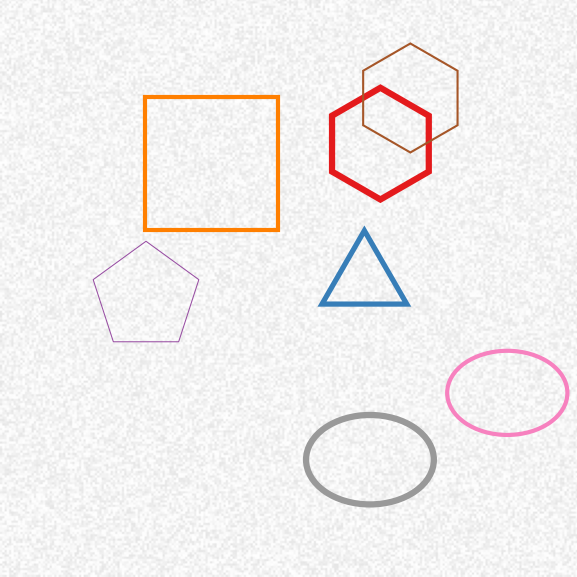[{"shape": "hexagon", "thickness": 3, "radius": 0.48, "center": [0.659, 0.75]}, {"shape": "triangle", "thickness": 2.5, "radius": 0.42, "center": [0.631, 0.515]}, {"shape": "pentagon", "thickness": 0.5, "radius": 0.48, "center": [0.253, 0.485]}, {"shape": "square", "thickness": 2, "radius": 0.58, "center": [0.367, 0.716]}, {"shape": "hexagon", "thickness": 1, "radius": 0.47, "center": [0.711, 0.829]}, {"shape": "oval", "thickness": 2, "radius": 0.52, "center": [0.878, 0.319]}, {"shape": "oval", "thickness": 3, "radius": 0.55, "center": [0.641, 0.203]}]